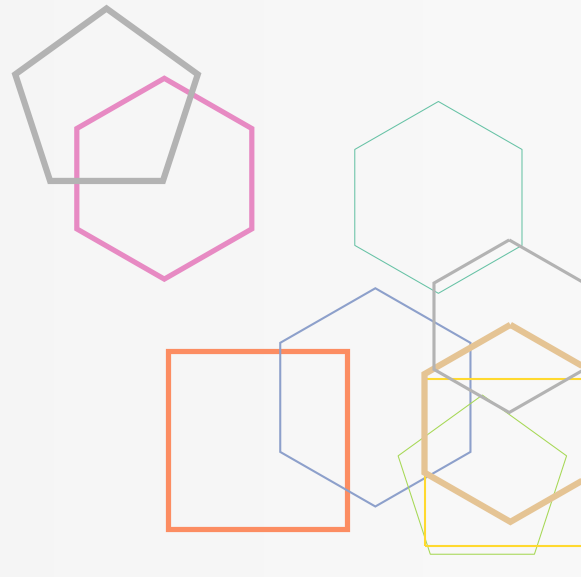[{"shape": "hexagon", "thickness": 0.5, "radius": 0.83, "center": [0.754, 0.657]}, {"shape": "square", "thickness": 2.5, "radius": 0.77, "center": [0.443, 0.237]}, {"shape": "hexagon", "thickness": 1, "radius": 0.94, "center": [0.646, 0.311]}, {"shape": "hexagon", "thickness": 2.5, "radius": 0.87, "center": [0.283, 0.69]}, {"shape": "pentagon", "thickness": 0.5, "radius": 0.76, "center": [0.83, 0.163]}, {"shape": "square", "thickness": 1, "radius": 0.72, "center": [0.876, 0.198]}, {"shape": "hexagon", "thickness": 3, "radius": 0.85, "center": [0.878, 0.266]}, {"shape": "pentagon", "thickness": 3, "radius": 0.83, "center": [0.183, 0.819]}, {"shape": "hexagon", "thickness": 1.5, "radius": 0.75, "center": [0.876, 0.434]}]